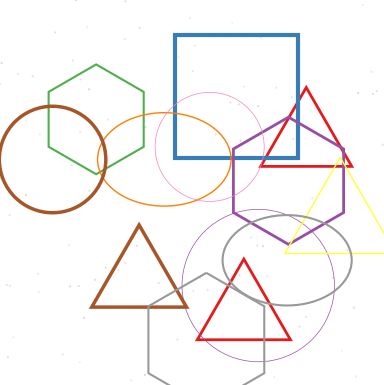[{"shape": "triangle", "thickness": 2, "radius": 0.68, "center": [0.795, 0.636]}, {"shape": "triangle", "thickness": 2, "radius": 0.7, "center": [0.633, 0.187]}, {"shape": "square", "thickness": 3, "radius": 0.8, "center": [0.614, 0.749]}, {"shape": "hexagon", "thickness": 1.5, "radius": 0.71, "center": [0.25, 0.69]}, {"shape": "hexagon", "thickness": 2, "radius": 0.83, "center": [0.749, 0.53]}, {"shape": "circle", "thickness": 0.5, "radius": 0.99, "center": [0.671, 0.258]}, {"shape": "oval", "thickness": 1, "radius": 0.87, "center": [0.427, 0.586]}, {"shape": "triangle", "thickness": 1, "radius": 0.83, "center": [0.884, 0.425]}, {"shape": "circle", "thickness": 2.5, "radius": 0.69, "center": [0.137, 0.586]}, {"shape": "triangle", "thickness": 2.5, "radius": 0.71, "center": [0.361, 0.273]}, {"shape": "circle", "thickness": 0.5, "radius": 0.71, "center": [0.545, 0.618]}, {"shape": "hexagon", "thickness": 1.5, "radius": 0.87, "center": [0.536, 0.118]}, {"shape": "oval", "thickness": 1.5, "radius": 0.84, "center": [0.746, 0.324]}]